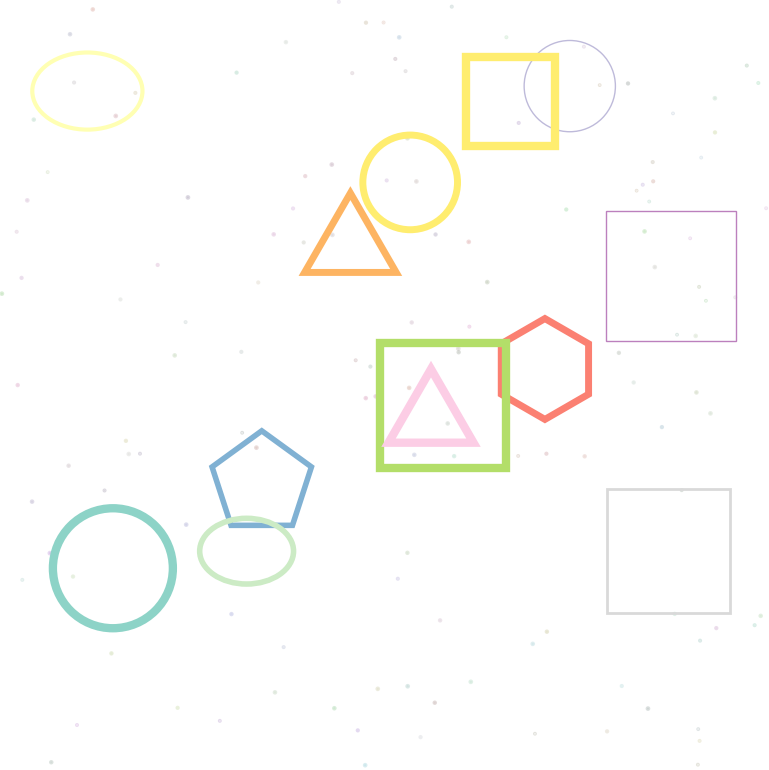[{"shape": "circle", "thickness": 3, "radius": 0.39, "center": [0.147, 0.262]}, {"shape": "oval", "thickness": 1.5, "radius": 0.36, "center": [0.113, 0.882]}, {"shape": "circle", "thickness": 0.5, "radius": 0.3, "center": [0.74, 0.888]}, {"shape": "hexagon", "thickness": 2.5, "radius": 0.33, "center": [0.708, 0.521]}, {"shape": "pentagon", "thickness": 2, "radius": 0.34, "center": [0.34, 0.373]}, {"shape": "triangle", "thickness": 2.5, "radius": 0.34, "center": [0.455, 0.681]}, {"shape": "square", "thickness": 3, "radius": 0.41, "center": [0.576, 0.473]}, {"shape": "triangle", "thickness": 3, "radius": 0.32, "center": [0.56, 0.457]}, {"shape": "square", "thickness": 1, "radius": 0.4, "center": [0.868, 0.284]}, {"shape": "square", "thickness": 0.5, "radius": 0.42, "center": [0.871, 0.641]}, {"shape": "oval", "thickness": 2, "radius": 0.3, "center": [0.32, 0.284]}, {"shape": "circle", "thickness": 2.5, "radius": 0.31, "center": [0.533, 0.763]}, {"shape": "square", "thickness": 3, "radius": 0.29, "center": [0.663, 0.868]}]